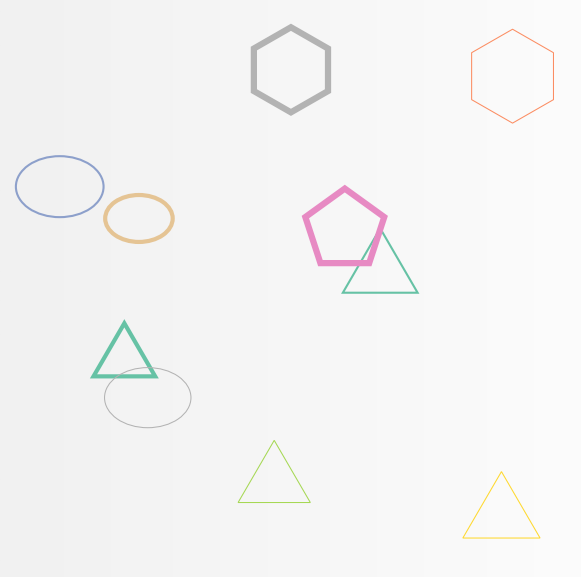[{"shape": "triangle", "thickness": 1, "radius": 0.37, "center": [0.654, 0.529]}, {"shape": "triangle", "thickness": 2, "radius": 0.31, "center": [0.214, 0.378]}, {"shape": "hexagon", "thickness": 0.5, "radius": 0.41, "center": [0.882, 0.867]}, {"shape": "oval", "thickness": 1, "radius": 0.38, "center": [0.103, 0.676]}, {"shape": "pentagon", "thickness": 3, "radius": 0.36, "center": [0.593, 0.601]}, {"shape": "triangle", "thickness": 0.5, "radius": 0.36, "center": [0.472, 0.165]}, {"shape": "triangle", "thickness": 0.5, "radius": 0.38, "center": [0.863, 0.106]}, {"shape": "oval", "thickness": 2, "radius": 0.29, "center": [0.239, 0.621]}, {"shape": "oval", "thickness": 0.5, "radius": 0.37, "center": [0.254, 0.311]}, {"shape": "hexagon", "thickness": 3, "radius": 0.37, "center": [0.501, 0.878]}]